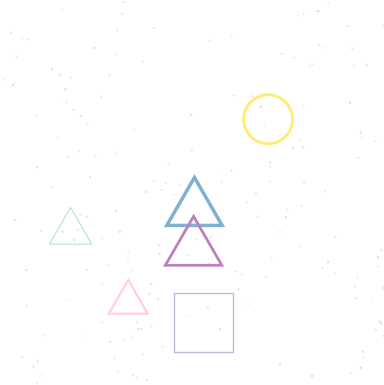[{"shape": "triangle", "thickness": 0.5, "radius": 0.32, "center": [0.183, 0.398]}, {"shape": "square", "thickness": 1, "radius": 0.38, "center": [0.528, 0.161]}, {"shape": "triangle", "thickness": 2.5, "radius": 0.41, "center": [0.505, 0.456]}, {"shape": "triangle", "thickness": 1.5, "radius": 0.29, "center": [0.333, 0.214]}, {"shape": "triangle", "thickness": 2, "radius": 0.42, "center": [0.503, 0.353]}, {"shape": "circle", "thickness": 2, "radius": 0.32, "center": [0.696, 0.69]}]